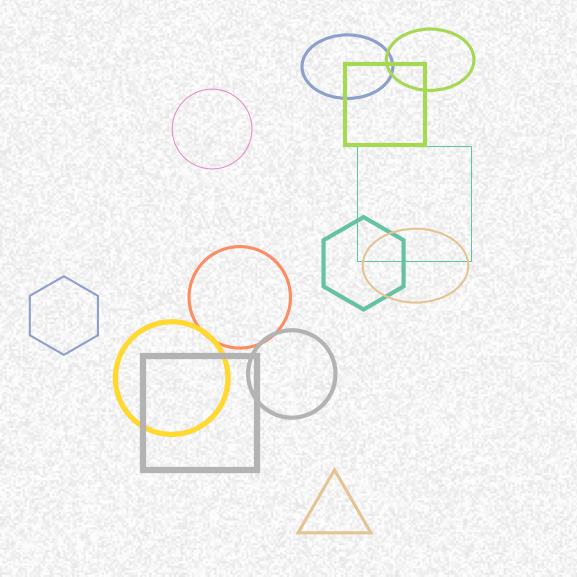[{"shape": "square", "thickness": 0.5, "radius": 0.49, "center": [0.717, 0.647]}, {"shape": "hexagon", "thickness": 2, "radius": 0.4, "center": [0.63, 0.543]}, {"shape": "circle", "thickness": 1.5, "radius": 0.44, "center": [0.415, 0.484]}, {"shape": "hexagon", "thickness": 1, "radius": 0.34, "center": [0.111, 0.453]}, {"shape": "oval", "thickness": 1.5, "radius": 0.39, "center": [0.602, 0.884]}, {"shape": "circle", "thickness": 0.5, "radius": 0.35, "center": [0.367, 0.776]}, {"shape": "oval", "thickness": 1.5, "radius": 0.38, "center": [0.745, 0.896]}, {"shape": "square", "thickness": 2, "radius": 0.35, "center": [0.666, 0.818]}, {"shape": "circle", "thickness": 2.5, "radius": 0.49, "center": [0.297, 0.344]}, {"shape": "oval", "thickness": 1, "radius": 0.46, "center": [0.719, 0.539]}, {"shape": "triangle", "thickness": 1.5, "radius": 0.36, "center": [0.579, 0.113]}, {"shape": "square", "thickness": 3, "radius": 0.49, "center": [0.346, 0.284]}, {"shape": "circle", "thickness": 2, "radius": 0.38, "center": [0.505, 0.352]}]